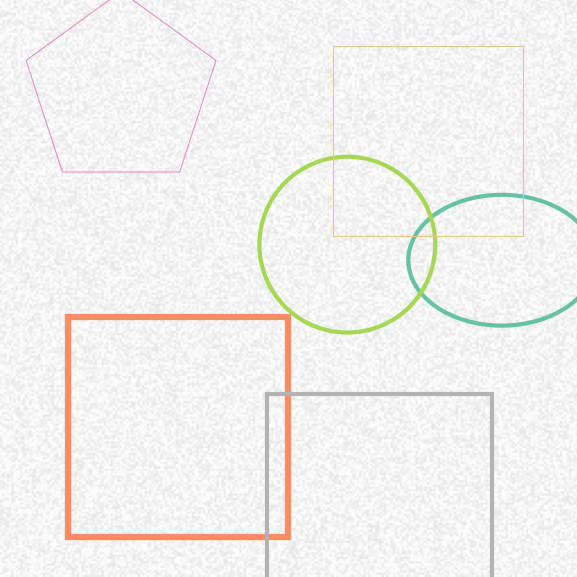[{"shape": "oval", "thickness": 2, "radius": 0.81, "center": [0.869, 0.549]}, {"shape": "square", "thickness": 3, "radius": 0.95, "center": [0.308, 0.259]}, {"shape": "pentagon", "thickness": 0.5, "radius": 0.86, "center": [0.21, 0.841]}, {"shape": "circle", "thickness": 2, "radius": 0.76, "center": [0.601, 0.576]}, {"shape": "square", "thickness": 0.5, "radius": 0.82, "center": [0.741, 0.755]}, {"shape": "square", "thickness": 2, "radius": 0.97, "center": [0.657, 0.122]}]